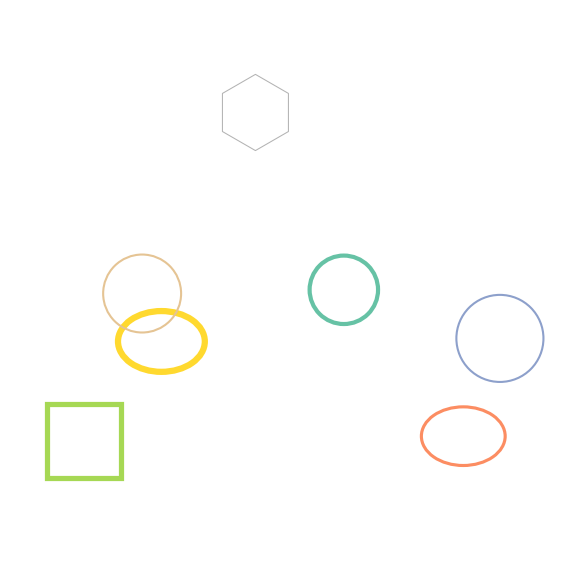[{"shape": "circle", "thickness": 2, "radius": 0.3, "center": [0.595, 0.497]}, {"shape": "oval", "thickness": 1.5, "radius": 0.36, "center": [0.802, 0.244]}, {"shape": "circle", "thickness": 1, "radius": 0.38, "center": [0.866, 0.413]}, {"shape": "square", "thickness": 2.5, "radius": 0.32, "center": [0.146, 0.236]}, {"shape": "oval", "thickness": 3, "radius": 0.38, "center": [0.279, 0.408]}, {"shape": "circle", "thickness": 1, "radius": 0.34, "center": [0.246, 0.491]}, {"shape": "hexagon", "thickness": 0.5, "radius": 0.33, "center": [0.442, 0.804]}]